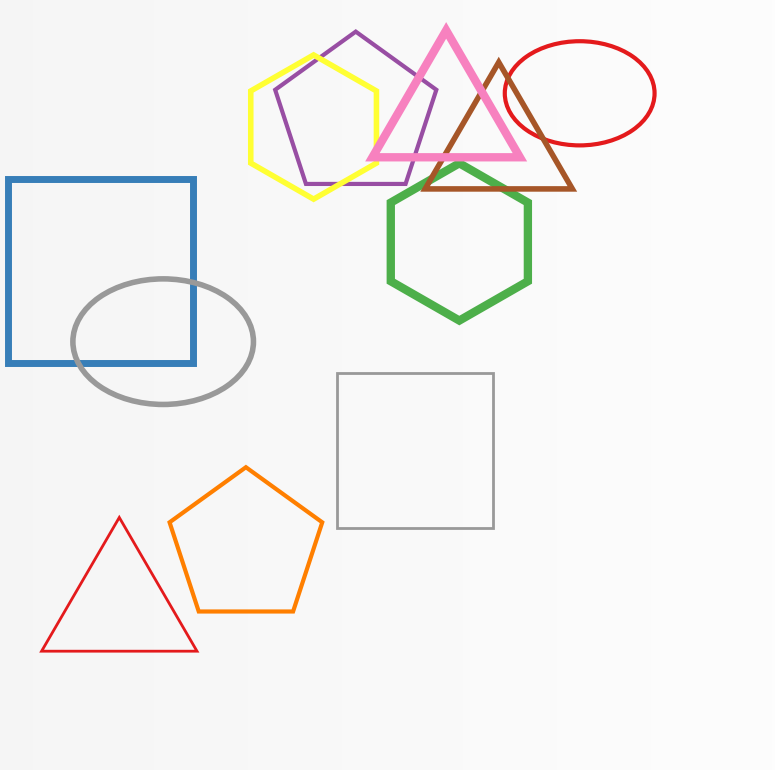[{"shape": "triangle", "thickness": 1, "radius": 0.58, "center": [0.154, 0.212]}, {"shape": "oval", "thickness": 1.5, "radius": 0.48, "center": [0.748, 0.879]}, {"shape": "square", "thickness": 2.5, "radius": 0.6, "center": [0.13, 0.648]}, {"shape": "hexagon", "thickness": 3, "radius": 0.51, "center": [0.593, 0.686]}, {"shape": "pentagon", "thickness": 1.5, "radius": 0.55, "center": [0.459, 0.85]}, {"shape": "pentagon", "thickness": 1.5, "radius": 0.52, "center": [0.317, 0.29]}, {"shape": "hexagon", "thickness": 2, "radius": 0.47, "center": [0.405, 0.835]}, {"shape": "triangle", "thickness": 2, "radius": 0.55, "center": [0.644, 0.809]}, {"shape": "triangle", "thickness": 3, "radius": 0.55, "center": [0.576, 0.851]}, {"shape": "oval", "thickness": 2, "radius": 0.58, "center": [0.211, 0.556]}, {"shape": "square", "thickness": 1, "radius": 0.5, "center": [0.536, 0.415]}]